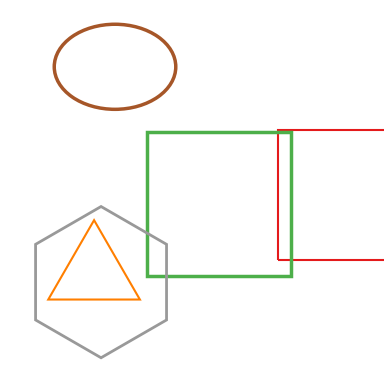[{"shape": "square", "thickness": 1.5, "radius": 0.85, "center": [0.892, 0.493]}, {"shape": "square", "thickness": 2.5, "radius": 0.94, "center": [0.569, 0.47]}, {"shape": "triangle", "thickness": 1.5, "radius": 0.69, "center": [0.244, 0.291]}, {"shape": "oval", "thickness": 2.5, "radius": 0.79, "center": [0.299, 0.827]}, {"shape": "hexagon", "thickness": 2, "radius": 0.98, "center": [0.262, 0.267]}]